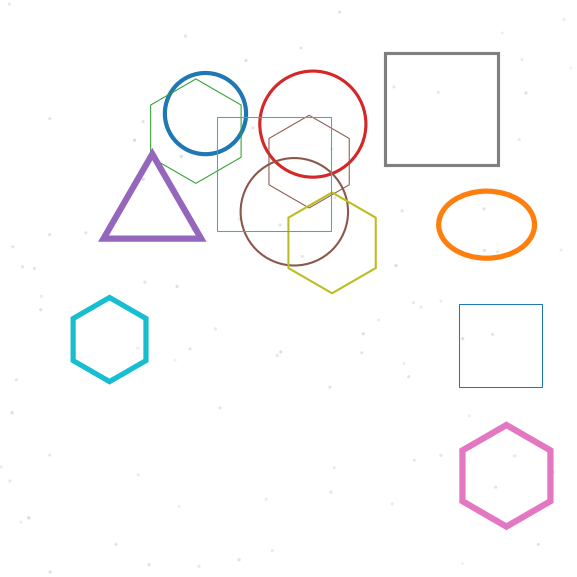[{"shape": "circle", "thickness": 2, "radius": 0.35, "center": [0.356, 0.802]}, {"shape": "square", "thickness": 0.5, "radius": 0.36, "center": [0.867, 0.4]}, {"shape": "oval", "thickness": 2.5, "radius": 0.41, "center": [0.843, 0.61]}, {"shape": "hexagon", "thickness": 0.5, "radius": 0.45, "center": [0.339, 0.772]}, {"shape": "circle", "thickness": 1.5, "radius": 0.46, "center": [0.542, 0.784]}, {"shape": "triangle", "thickness": 3, "radius": 0.49, "center": [0.264, 0.635]}, {"shape": "circle", "thickness": 1, "radius": 0.47, "center": [0.51, 0.632]}, {"shape": "hexagon", "thickness": 0.5, "radius": 0.4, "center": [0.535, 0.719]}, {"shape": "hexagon", "thickness": 3, "radius": 0.44, "center": [0.877, 0.175]}, {"shape": "square", "thickness": 1.5, "radius": 0.49, "center": [0.765, 0.81]}, {"shape": "hexagon", "thickness": 1, "radius": 0.44, "center": [0.575, 0.579]}, {"shape": "square", "thickness": 0.5, "radius": 0.49, "center": [0.475, 0.698]}, {"shape": "hexagon", "thickness": 2.5, "radius": 0.36, "center": [0.19, 0.411]}]